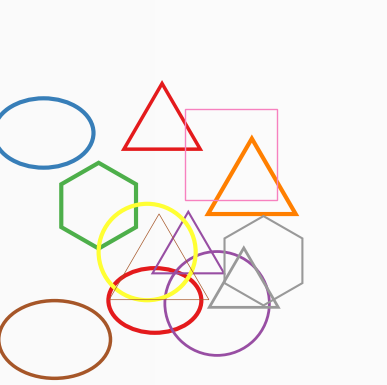[{"shape": "oval", "thickness": 3, "radius": 0.6, "center": [0.4, 0.22]}, {"shape": "triangle", "thickness": 2.5, "radius": 0.57, "center": [0.418, 0.669]}, {"shape": "oval", "thickness": 3, "radius": 0.64, "center": [0.113, 0.655]}, {"shape": "hexagon", "thickness": 3, "radius": 0.56, "center": [0.255, 0.466]}, {"shape": "triangle", "thickness": 1.5, "radius": 0.53, "center": [0.486, 0.343]}, {"shape": "circle", "thickness": 2, "radius": 0.67, "center": [0.56, 0.212]}, {"shape": "triangle", "thickness": 3, "radius": 0.65, "center": [0.65, 0.509]}, {"shape": "circle", "thickness": 3, "radius": 0.63, "center": [0.38, 0.345]}, {"shape": "oval", "thickness": 2.5, "radius": 0.72, "center": [0.141, 0.118]}, {"shape": "triangle", "thickness": 0.5, "radius": 0.74, "center": [0.41, 0.296]}, {"shape": "square", "thickness": 1, "radius": 0.59, "center": [0.596, 0.599]}, {"shape": "triangle", "thickness": 2, "radius": 0.51, "center": [0.629, 0.253]}, {"shape": "hexagon", "thickness": 1.5, "radius": 0.58, "center": [0.68, 0.323]}]